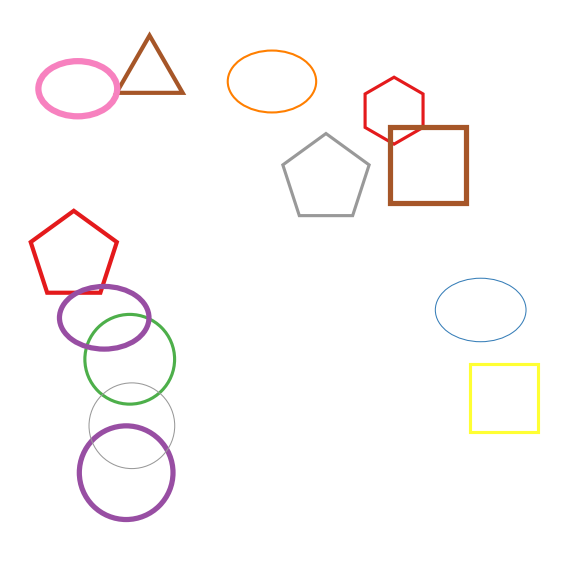[{"shape": "pentagon", "thickness": 2, "radius": 0.39, "center": [0.128, 0.556]}, {"shape": "hexagon", "thickness": 1.5, "radius": 0.29, "center": [0.682, 0.807]}, {"shape": "oval", "thickness": 0.5, "radius": 0.39, "center": [0.832, 0.462]}, {"shape": "circle", "thickness": 1.5, "radius": 0.39, "center": [0.225, 0.377]}, {"shape": "oval", "thickness": 2.5, "radius": 0.39, "center": [0.18, 0.449]}, {"shape": "circle", "thickness": 2.5, "radius": 0.41, "center": [0.218, 0.181]}, {"shape": "oval", "thickness": 1, "radius": 0.38, "center": [0.471, 0.858]}, {"shape": "square", "thickness": 1.5, "radius": 0.29, "center": [0.873, 0.31]}, {"shape": "square", "thickness": 2.5, "radius": 0.33, "center": [0.741, 0.714]}, {"shape": "triangle", "thickness": 2, "radius": 0.33, "center": [0.259, 0.871]}, {"shape": "oval", "thickness": 3, "radius": 0.34, "center": [0.135, 0.845]}, {"shape": "pentagon", "thickness": 1.5, "radius": 0.39, "center": [0.564, 0.689]}, {"shape": "circle", "thickness": 0.5, "radius": 0.37, "center": [0.228, 0.262]}]